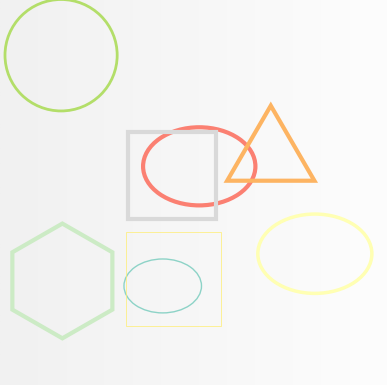[{"shape": "oval", "thickness": 1, "radius": 0.5, "center": [0.42, 0.257]}, {"shape": "oval", "thickness": 2.5, "radius": 0.74, "center": [0.813, 0.341]}, {"shape": "oval", "thickness": 3, "radius": 0.72, "center": [0.514, 0.568]}, {"shape": "triangle", "thickness": 3, "radius": 0.65, "center": [0.699, 0.596]}, {"shape": "circle", "thickness": 2, "radius": 0.72, "center": [0.158, 0.857]}, {"shape": "square", "thickness": 3, "radius": 0.57, "center": [0.444, 0.543]}, {"shape": "hexagon", "thickness": 3, "radius": 0.75, "center": [0.161, 0.27]}, {"shape": "square", "thickness": 0.5, "radius": 0.61, "center": [0.447, 0.276]}]